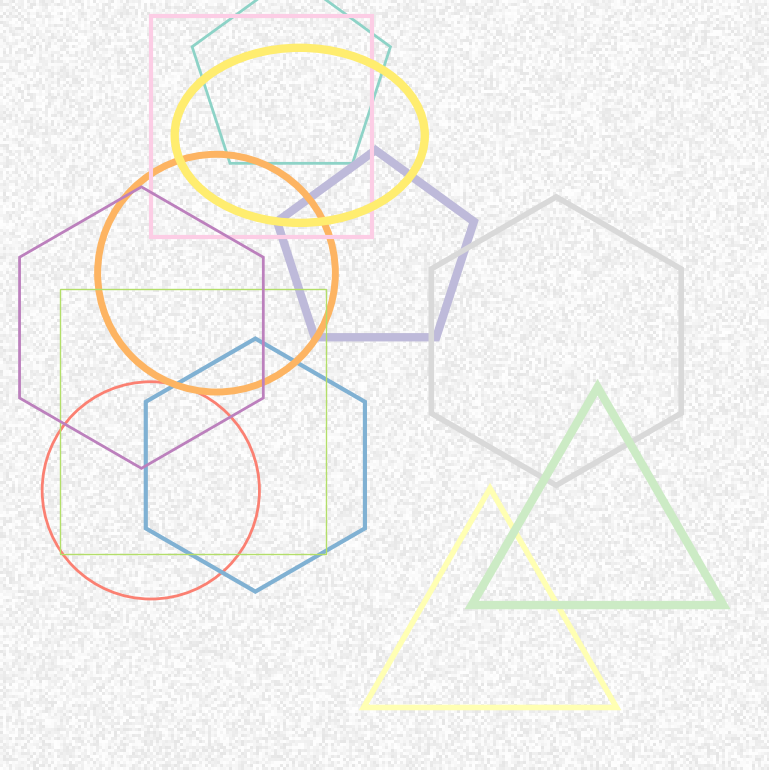[{"shape": "pentagon", "thickness": 1, "radius": 0.68, "center": [0.378, 0.897]}, {"shape": "triangle", "thickness": 2, "radius": 0.95, "center": [0.636, 0.176]}, {"shape": "pentagon", "thickness": 3, "radius": 0.67, "center": [0.488, 0.671]}, {"shape": "circle", "thickness": 1, "radius": 0.71, "center": [0.196, 0.363]}, {"shape": "hexagon", "thickness": 1.5, "radius": 0.82, "center": [0.332, 0.396]}, {"shape": "circle", "thickness": 2.5, "radius": 0.77, "center": [0.281, 0.645]}, {"shape": "square", "thickness": 0.5, "radius": 0.86, "center": [0.251, 0.453]}, {"shape": "square", "thickness": 1.5, "radius": 0.72, "center": [0.34, 0.835]}, {"shape": "hexagon", "thickness": 2, "radius": 0.94, "center": [0.722, 0.557]}, {"shape": "hexagon", "thickness": 1, "radius": 0.91, "center": [0.184, 0.575]}, {"shape": "triangle", "thickness": 3, "radius": 0.94, "center": [0.776, 0.309]}, {"shape": "oval", "thickness": 3, "radius": 0.81, "center": [0.389, 0.824]}]